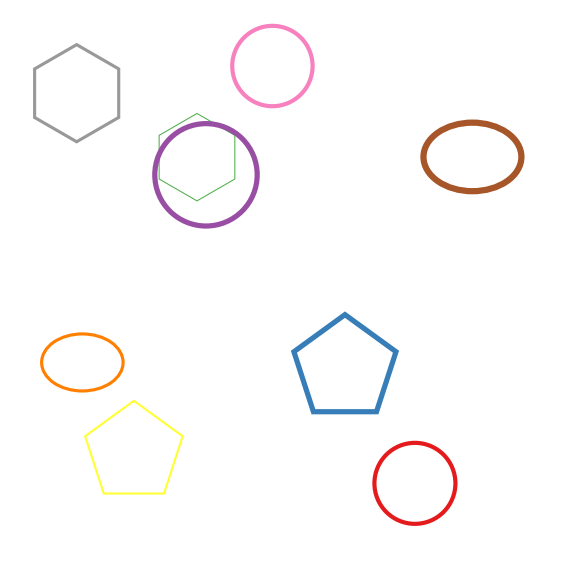[{"shape": "circle", "thickness": 2, "radius": 0.35, "center": [0.718, 0.162]}, {"shape": "pentagon", "thickness": 2.5, "radius": 0.46, "center": [0.597, 0.361]}, {"shape": "hexagon", "thickness": 0.5, "radius": 0.38, "center": [0.341, 0.727]}, {"shape": "circle", "thickness": 2.5, "radius": 0.44, "center": [0.357, 0.696]}, {"shape": "oval", "thickness": 1.5, "radius": 0.35, "center": [0.143, 0.372]}, {"shape": "pentagon", "thickness": 1, "radius": 0.44, "center": [0.232, 0.216]}, {"shape": "oval", "thickness": 3, "radius": 0.42, "center": [0.818, 0.727]}, {"shape": "circle", "thickness": 2, "radius": 0.35, "center": [0.472, 0.885]}, {"shape": "hexagon", "thickness": 1.5, "radius": 0.42, "center": [0.133, 0.838]}]